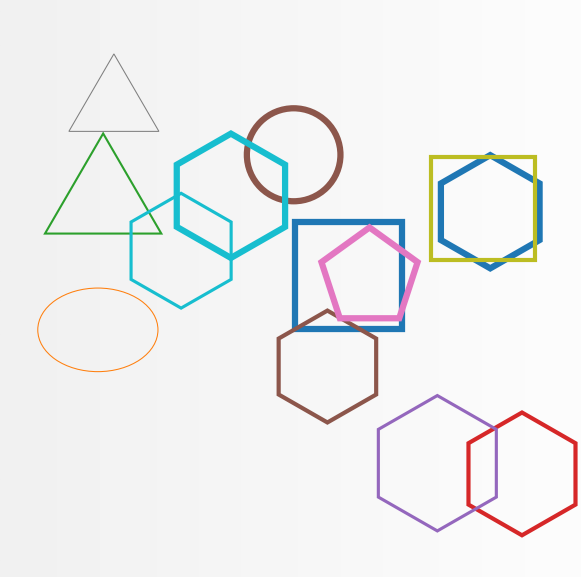[{"shape": "hexagon", "thickness": 3, "radius": 0.49, "center": [0.843, 0.632]}, {"shape": "square", "thickness": 3, "radius": 0.46, "center": [0.599, 0.522]}, {"shape": "oval", "thickness": 0.5, "radius": 0.52, "center": [0.168, 0.428]}, {"shape": "triangle", "thickness": 1, "radius": 0.58, "center": [0.177, 0.652]}, {"shape": "hexagon", "thickness": 2, "radius": 0.53, "center": [0.898, 0.179]}, {"shape": "hexagon", "thickness": 1.5, "radius": 0.59, "center": [0.752, 0.197]}, {"shape": "circle", "thickness": 3, "radius": 0.4, "center": [0.505, 0.731]}, {"shape": "hexagon", "thickness": 2, "radius": 0.48, "center": [0.563, 0.364]}, {"shape": "pentagon", "thickness": 3, "radius": 0.43, "center": [0.636, 0.518]}, {"shape": "triangle", "thickness": 0.5, "radius": 0.45, "center": [0.196, 0.816]}, {"shape": "square", "thickness": 2, "radius": 0.45, "center": [0.831, 0.638]}, {"shape": "hexagon", "thickness": 1.5, "radius": 0.5, "center": [0.312, 0.565]}, {"shape": "hexagon", "thickness": 3, "radius": 0.54, "center": [0.397, 0.66]}]